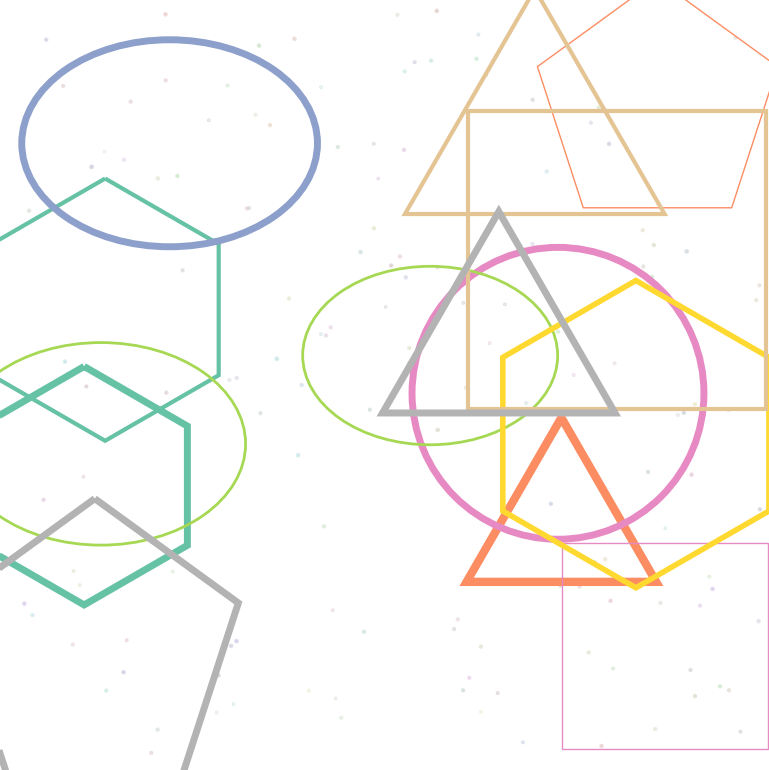[{"shape": "hexagon", "thickness": 2.5, "radius": 0.77, "center": [0.109, 0.369]}, {"shape": "hexagon", "thickness": 1.5, "radius": 0.85, "center": [0.137, 0.598]}, {"shape": "pentagon", "thickness": 0.5, "radius": 0.82, "center": [0.854, 0.863]}, {"shape": "triangle", "thickness": 3, "radius": 0.71, "center": [0.729, 0.315]}, {"shape": "oval", "thickness": 2.5, "radius": 0.96, "center": [0.22, 0.814]}, {"shape": "square", "thickness": 0.5, "radius": 0.67, "center": [0.863, 0.161]}, {"shape": "circle", "thickness": 2.5, "radius": 0.95, "center": [0.725, 0.489]}, {"shape": "oval", "thickness": 1, "radius": 0.94, "center": [0.131, 0.424]}, {"shape": "oval", "thickness": 1, "radius": 0.83, "center": [0.559, 0.538]}, {"shape": "hexagon", "thickness": 2, "radius": 1.0, "center": [0.826, 0.436]}, {"shape": "square", "thickness": 1.5, "radius": 0.97, "center": [0.802, 0.662]}, {"shape": "triangle", "thickness": 1.5, "radius": 0.97, "center": [0.695, 0.819]}, {"shape": "triangle", "thickness": 2.5, "radius": 0.87, "center": [0.648, 0.551]}, {"shape": "pentagon", "thickness": 2.5, "radius": 0.98, "center": [0.123, 0.156]}]